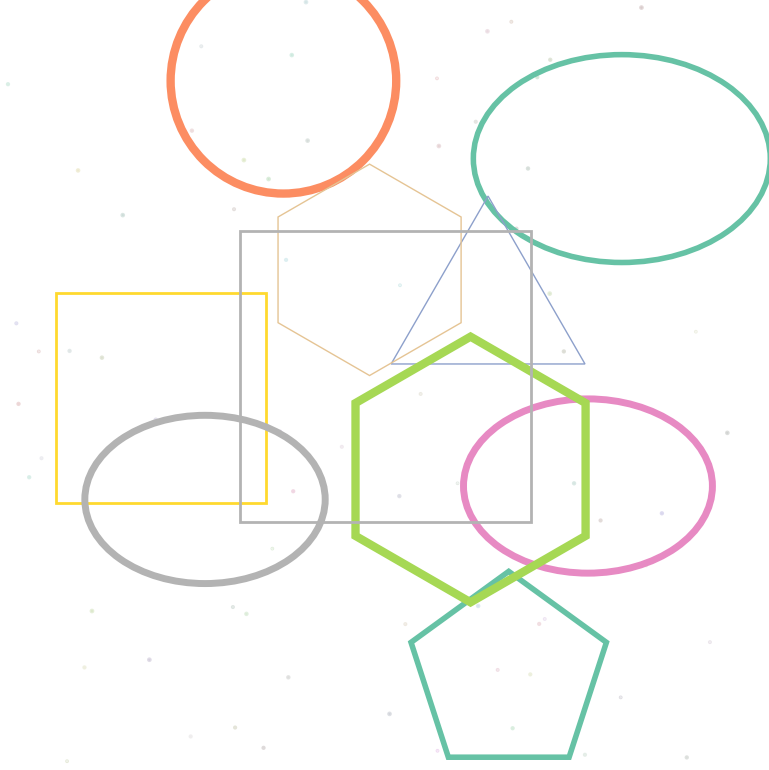[{"shape": "oval", "thickness": 2, "radius": 0.96, "center": [0.808, 0.794]}, {"shape": "pentagon", "thickness": 2, "radius": 0.67, "center": [0.661, 0.125]}, {"shape": "circle", "thickness": 3, "radius": 0.73, "center": [0.368, 0.895]}, {"shape": "triangle", "thickness": 0.5, "radius": 0.73, "center": [0.634, 0.6]}, {"shape": "oval", "thickness": 2.5, "radius": 0.81, "center": [0.764, 0.369]}, {"shape": "hexagon", "thickness": 3, "radius": 0.86, "center": [0.611, 0.39]}, {"shape": "square", "thickness": 1, "radius": 0.68, "center": [0.209, 0.483]}, {"shape": "hexagon", "thickness": 0.5, "radius": 0.69, "center": [0.48, 0.65]}, {"shape": "oval", "thickness": 2.5, "radius": 0.78, "center": [0.266, 0.351]}, {"shape": "square", "thickness": 1, "radius": 0.95, "center": [0.5, 0.511]}]